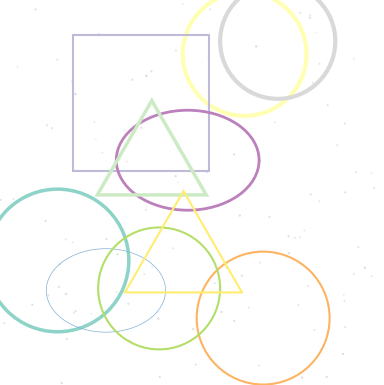[{"shape": "circle", "thickness": 2.5, "radius": 0.93, "center": [0.149, 0.324]}, {"shape": "circle", "thickness": 3, "radius": 0.8, "center": [0.636, 0.86]}, {"shape": "square", "thickness": 1.5, "radius": 0.89, "center": [0.367, 0.733]}, {"shape": "oval", "thickness": 0.5, "radius": 0.77, "center": [0.275, 0.246]}, {"shape": "circle", "thickness": 1.5, "radius": 0.86, "center": [0.683, 0.174]}, {"shape": "circle", "thickness": 1.5, "radius": 0.79, "center": [0.413, 0.251]}, {"shape": "circle", "thickness": 3, "radius": 0.75, "center": [0.721, 0.893]}, {"shape": "oval", "thickness": 2, "radius": 0.93, "center": [0.487, 0.584]}, {"shape": "triangle", "thickness": 2.5, "radius": 0.82, "center": [0.394, 0.575]}, {"shape": "triangle", "thickness": 1.5, "radius": 0.88, "center": [0.477, 0.328]}]